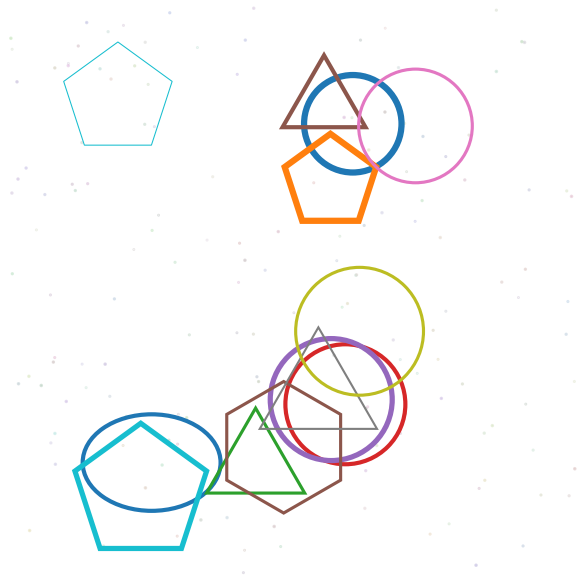[{"shape": "circle", "thickness": 3, "radius": 0.42, "center": [0.611, 0.785]}, {"shape": "oval", "thickness": 2, "radius": 0.6, "center": [0.263, 0.198]}, {"shape": "pentagon", "thickness": 3, "radius": 0.42, "center": [0.572, 0.684]}, {"shape": "triangle", "thickness": 1.5, "radius": 0.49, "center": [0.443, 0.194]}, {"shape": "circle", "thickness": 2, "radius": 0.52, "center": [0.598, 0.299]}, {"shape": "circle", "thickness": 2.5, "radius": 0.53, "center": [0.574, 0.307]}, {"shape": "triangle", "thickness": 2, "radius": 0.41, "center": [0.561, 0.82]}, {"shape": "hexagon", "thickness": 1.5, "radius": 0.57, "center": [0.491, 0.225]}, {"shape": "circle", "thickness": 1.5, "radius": 0.49, "center": [0.719, 0.781]}, {"shape": "triangle", "thickness": 1, "radius": 0.59, "center": [0.551, 0.315]}, {"shape": "circle", "thickness": 1.5, "radius": 0.55, "center": [0.623, 0.425]}, {"shape": "pentagon", "thickness": 2.5, "radius": 0.6, "center": [0.244, 0.146]}, {"shape": "pentagon", "thickness": 0.5, "radius": 0.49, "center": [0.204, 0.828]}]